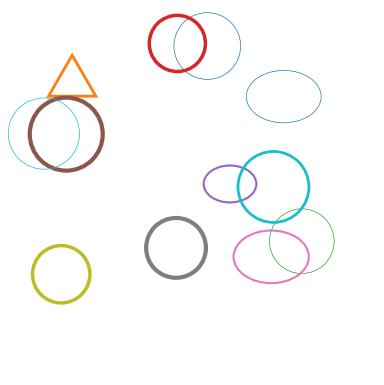[{"shape": "oval", "thickness": 0.5, "radius": 0.49, "center": [0.737, 0.749]}, {"shape": "circle", "thickness": 0.5, "radius": 0.43, "center": [0.538, 0.88]}, {"shape": "triangle", "thickness": 2, "radius": 0.35, "center": [0.187, 0.786]}, {"shape": "circle", "thickness": 0.5, "radius": 0.42, "center": [0.784, 0.374]}, {"shape": "circle", "thickness": 2.5, "radius": 0.36, "center": [0.461, 0.887]}, {"shape": "oval", "thickness": 1.5, "radius": 0.34, "center": [0.597, 0.522]}, {"shape": "circle", "thickness": 3, "radius": 0.47, "center": [0.172, 0.652]}, {"shape": "oval", "thickness": 1.5, "radius": 0.49, "center": [0.704, 0.333]}, {"shape": "circle", "thickness": 3, "radius": 0.39, "center": [0.457, 0.356]}, {"shape": "circle", "thickness": 2.5, "radius": 0.37, "center": [0.159, 0.288]}, {"shape": "circle", "thickness": 0.5, "radius": 0.46, "center": [0.114, 0.653]}, {"shape": "circle", "thickness": 2, "radius": 0.46, "center": [0.71, 0.514]}]